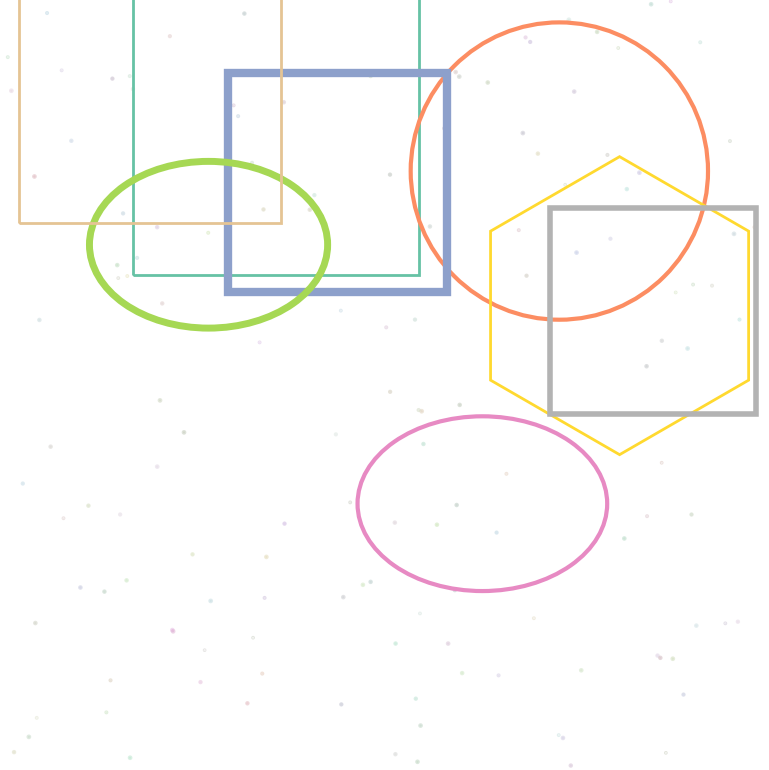[{"shape": "square", "thickness": 1, "radius": 0.93, "center": [0.359, 0.828]}, {"shape": "circle", "thickness": 1.5, "radius": 0.97, "center": [0.726, 0.778]}, {"shape": "square", "thickness": 3, "radius": 0.71, "center": [0.438, 0.764]}, {"shape": "oval", "thickness": 1.5, "radius": 0.81, "center": [0.626, 0.346]}, {"shape": "oval", "thickness": 2.5, "radius": 0.77, "center": [0.271, 0.682]}, {"shape": "hexagon", "thickness": 1, "radius": 0.97, "center": [0.805, 0.603]}, {"shape": "square", "thickness": 1, "radius": 0.85, "center": [0.195, 0.881]}, {"shape": "square", "thickness": 2, "radius": 0.67, "center": [0.848, 0.596]}]